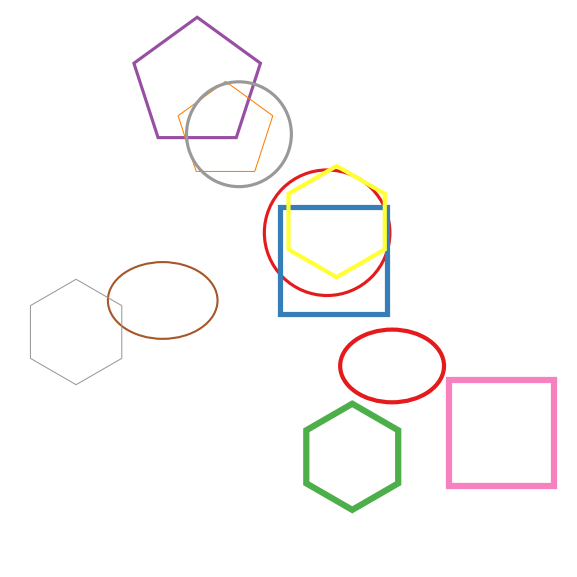[{"shape": "circle", "thickness": 1.5, "radius": 0.54, "center": [0.566, 0.596]}, {"shape": "oval", "thickness": 2, "radius": 0.45, "center": [0.679, 0.365]}, {"shape": "square", "thickness": 2.5, "radius": 0.46, "center": [0.577, 0.548]}, {"shape": "hexagon", "thickness": 3, "radius": 0.46, "center": [0.61, 0.208]}, {"shape": "pentagon", "thickness": 1.5, "radius": 0.58, "center": [0.341, 0.854]}, {"shape": "pentagon", "thickness": 0.5, "radius": 0.43, "center": [0.39, 0.772]}, {"shape": "hexagon", "thickness": 2, "radius": 0.48, "center": [0.583, 0.615]}, {"shape": "oval", "thickness": 1, "radius": 0.47, "center": [0.282, 0.479]}, {"shape": "square", "thickness": 3, "radius": 0.46, "center": [0.869, 0.249]}, {"shape": "hexagon", "thickness": 0.5, "radius": 0.46, "center": [0.132, 0.424]}, {"shape": "circle", "thickness": 1.5, "radius": 0.45, "center": [0.414, 0.767]}]